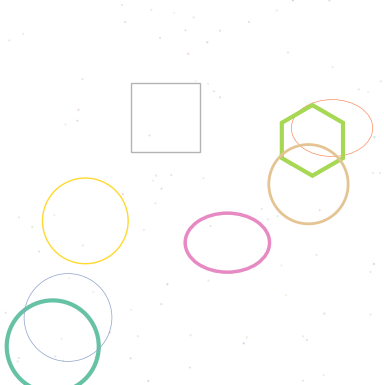[{"shape": "circle", "thickness": 3, "radius": 0.6, "center": [0.137, 0.1]}, {"shape": "oval", "thickness": 0.5, "radius": 0.53, "center": [0.862, 0.667]}, {"shape": "circle", "thickness": 0.5, "radius": 0.57, "center": [0.177, 0.175]}, {"shape": "oval", "thickness": 2.5, "radius": 0.55, "center": [0.591, 0.37]}, {"shape": "hexagon", "thickness": 3, "radius": 0.46, "center": [0.811, 0.635]}, {"shape": "circle", "thickness": 1, "radius": 0.56, "center": [0.222, 0.426]}, {"shape": "circle", "thickness": 2, "radius": 0.52, "center": [0.801, 0.522]}, {"shape": "square", "thickness": 1, "radius": 0.45, "center": [0.431, 0.696]}]